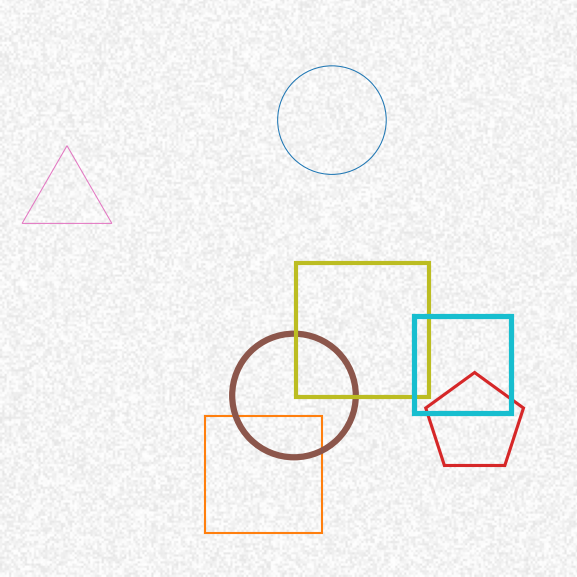[{"shape": "circle", "thickness": 0.5, "radius": 0.47, "center": [0.575, 0.791]}, {"shape": "square", "thickness": 1, "radius": 0.51, "center": [0.456, 0.177]}, {"shape": "pentagon", "thickness": 1.5, "radius": 0.44, "center": [0.822, 0.265]}, {"shape": "circle", "thickness": 3, "radius": 0.54, "center": [0.509, 0.314]}, {"shape": "triangle", "thickness": 0.5, "radius": 0.45, "center": [0.116, 0.657]}, {"shape": "square", "thickness": 2, "radius": 0.58, "center": [0.628, 0.428]}, {"shape": "square", "thickness": 2.5, "radius": 0.42, "center": [0.801, 0.368]}]